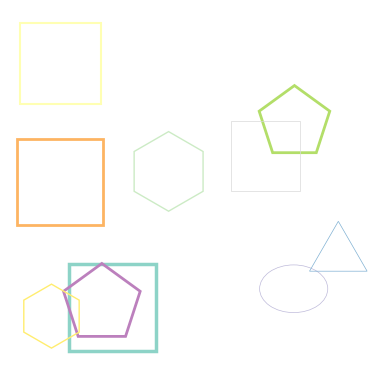[{"shape": "square", "thickness": 2.5, "radius": 0.57, "center": [0.293, 0.201]}, {"shape": "square", "thickness": 1.5, "radius": 0.53, "center": [0.157, 0.836]}, {"shape": "oval", "thickness": 0.5, "radius": 0.44, "center": [0.763, 0.25]}, {"shape": "triangle", "thickness": 0.5, "radius": 0.43, "center": [0.879, 0.339]}, {"shape": "square", "thickness": 2, "radius": 0.56, "center": [0.155, 0.527]}, {"shape": "pentagon", "thickness": 2, "radius": 0.48, "center": [0.765, 0.681]}, {"shape": "square", "thickness": 0.5, "radius": 0.45, "center": [0.689, 0.594]}, {"shape": "pentagon", "thickness": 2, "radius": 0.52, "center": [0.265, 0.211]}, {"shape": "hexagon", "thickness": 1, "radius": 0.52, "center": [0.438, 0.555]}, {"shape": "hexagon", "thickness": 1, "radius": 0.42, "center": [0.134, 0.179]}]